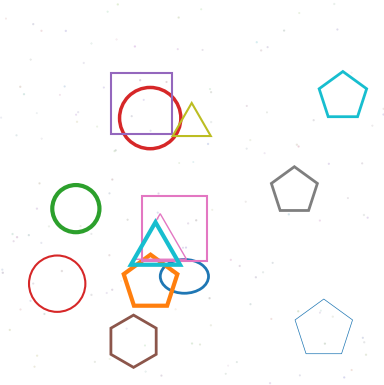[{"shape": "pentagon", "thickness": 0.5, "radius": 0.39, "center": [0.841, 0.145]}, {"shape": "oval", "thickness": 2, "radius": 0.31, "center": [0.479, 0.282]}, {"shape": "pentagon", "thickness": 3, "radius": 0.37, "center": [0.391, 0.265]}, {"shape": "circle", "thickness": 3, "radius": 0.31, "center": [0.197, 0.458]}, {"shape": "circle", "thickness": 1.5, "radius": 0.37, "center": [0.149, 0.263]}, {"shape": "circle", "thickness": 2.5, "radius": 0.4, "center": [0.39, 0.693]}, {"shape": "square", "thickness": 1.5, "radius": 0.39, "center": [0.367, 0.731]}, {"shape": "hexagon", "thickness": 2, "radius": 0.34, "center": [0.347, 0.114]}, {"shape": "square", "thickness": 1.5, "radius": 0.43, "center": [0.453, 0.406]}, {"shape": "triangle", "thickness": 1, "radius": 0.39, "center": [0.416, 0.366]}, {"shape": "pentagon", "thickness": 2, "radius": 0.31, "center": [0.765, 0.504]}, {"shape": "triangle", "thickness": 1.5, "radius": 0.29, "center": [0.498, 0.675]}, {"shape": "pentagon", "thickness": 2, "radius": 0.32, "center": [0.891, 0.749]}, {"shape": "triangle", "thickness": 3, "radius": 0.37, "center": [0.404, 0.349]}]